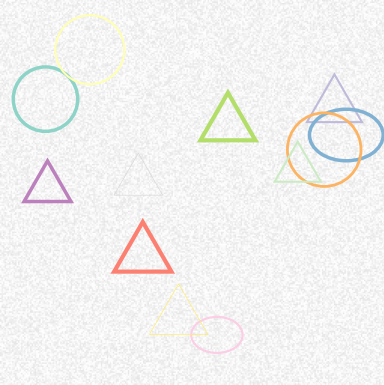[{"shape": "circle", "thickness": 2.5, "radius": 0.42, "center": [0.118, 0.742]}, {"shape": "circle", "thickness": 1.5, "radius": 0.45, "center": [0.233, 0.871]}, {"shape": "triangle", "thickness": 1.5, "radius": 0.41, "center": [0.869, 0.724]}, {"shape": "triangle", "thickness": 3, "radius": 0.43, "center": [0.371, 0.337]}, {"shape": "oval", "thickness": 2.5, "radius": 0.48, "center": [0.9, 0.649]}, {"shape": "circle", "thickness": 2, "radius": 0.48, "center": [0.842, 0.611]}, {"shape": "triangle", "thickness": 3, "radius": 0.41, "center": [0.592, 0.677]}, {"shape": "oval", "thickness": 1.5, "radius": 0.33, "center": [0.563, 0.13]}, {"shape": "triangle", "thickness": 0.5, "radius": 0.36, "center": [0.359, 0.529]}, {"shape": "triangle", "thickness": 2.5, "radius": 0.35, "center": [0.123, 0.512]}, {"shape": "triangle", "thickness": 1.5, "radius": 0.35, "center": [0.773, 0.563]}, {"shape": "triangle", "thickness": 0.5, "radius": 0.44, "center": [0.464, 0.175]}]